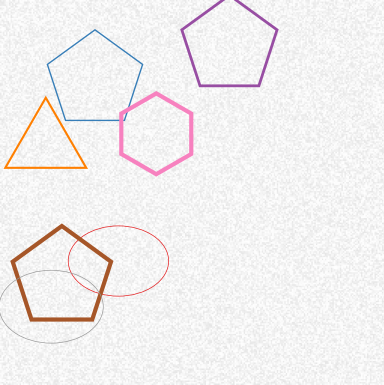[{"shape": "oval", "thickness": 0.5, "radius": 0.65, "center": [0.308, 0.322]}, {"shape": "pentagon", "thickness": 1, "radius": 0.65, "center": [0.247, 0.792]}, {"shape": "pentagon", "thickness": 2, "radius": 0.65, "center": [0.596, 0.882]}, {"shape": "triangle", "thickness": 1.5, "radius": 0.61, "center": [0.119, 0.625]}, {"shape": "pentagon", "thickness": 3, "radius": 0.67, "center": [0.161, 0.279]}, {"shape": "hexagon", "thickness": 3, "radius": 0.52, "center": [0.406, 0.652]}, {"shape": "oval", "thickness": 0.5, "radius": 0.68, "center": [0.133, 0.203]}]